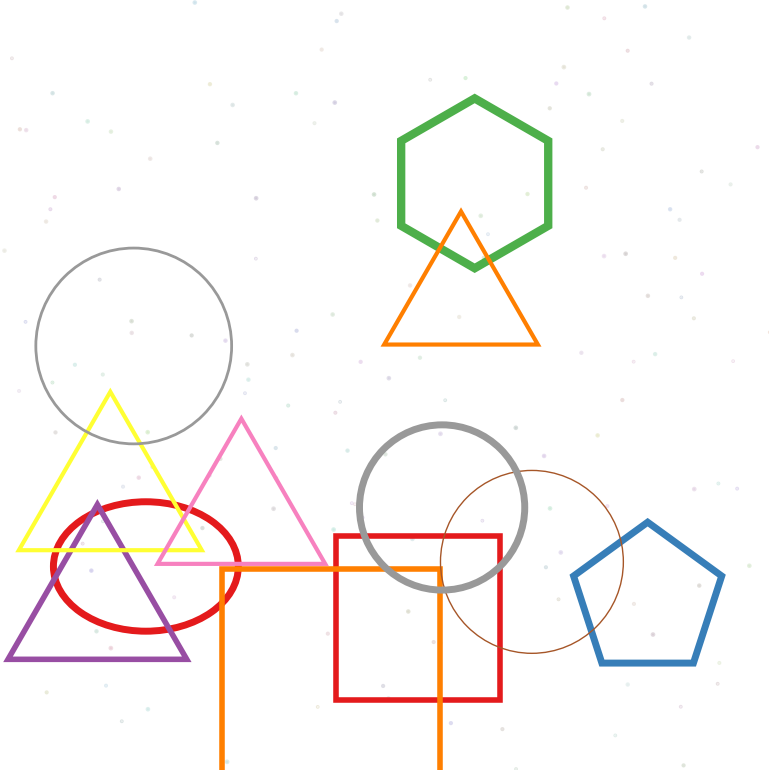[{"shape": "square", "thickness": 2, "radius": 0.53, "center": [0.543, 0.197]}, {"shape": "oval", "thickness": 2.5, "radius": 0.6, "center": [0.189, 0.264]}, {"shape": "pentagon", "thickness": 2.5, "radius": 0.51, "center": [0.841, 0.221]}, {"shape": "hexagon", "thickness": 3, "radius": 0.55, "center": [0.616, 0.762]}, {"shape": "triangle", "thickness": 2, "radius": 0.67, "center": [0.126, 0.211]}, {"shape": "triangle", "thickness": 1.5, "radius": 0.58, "center": [0.599, 0.61]}, {"shape": "square", "thickness": 2, "radius": 0.71, "center": [0.43, 0.12]}, {"shape": "triangle", "thickness": 1.5, "radius": 0.69, "center": [0.143, 0.354]}, {"shape": "circle", "thickness": 0.5, "radius": 0.59, "center": [0.691, 0.27]}, {"shape": "triangle", "thickness": 1.5, "radius": 0.63, "center": [0.313, 0.331]}, {"shape": "circle", "thickness": 2.5, "radius": 0.54, "center": [0.574, 0.341]}, {"shape": "circle", "thickness": 1, "radius": 0.64, "center": [0.174, 0.551]}]